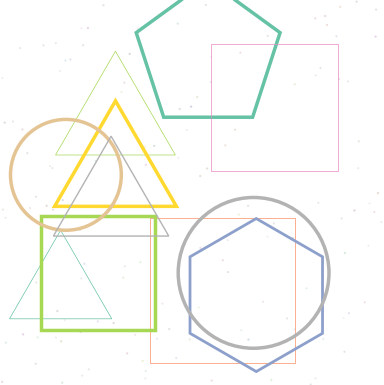[{"shape": "triangle", "thickness": 0.5, "radius": 0.77, "center": [0.157, 0.249]}, {"shape": "pentagon", "thickness": 2.5, "radius": 0.98, "center": [0.541, 0.854]}, {"shape": "square", "thickness": 0.5, "radius": 0.94, "center": [0.578, 0.246]}, {"shape": "hexagon", "thickness": 2, "radius": 0.99, "center": [0.666, 0.234]}, {"shape": "square", "thickness": 0.5, "radius": 0.83, "center": [0.712, 0.721]}, {"shape": "square", "thickness": 2.5, "radius": 0.74, "center": [0.254, 0.292]}, {"shape": "triangle", "thickness": 0.5, "radius": 0.9, "center": [0.3, 0.687]}, {"shape": "triangle", "thickness": 2.5, "radius": 0.91, "center": [0.3, 0.555]}, {"shape": "circle", "thickness": 2.5, "radius": 0.72, "center": [0.171, 0.546]}, {"shape": "triangle", "thickness": 1, "radius": 0.86, "center": [0.288, 0.473]}, {"shape": "circle", "thickness": 2.5, "radius": 0.98, "center": [0.659, 0.291]}]